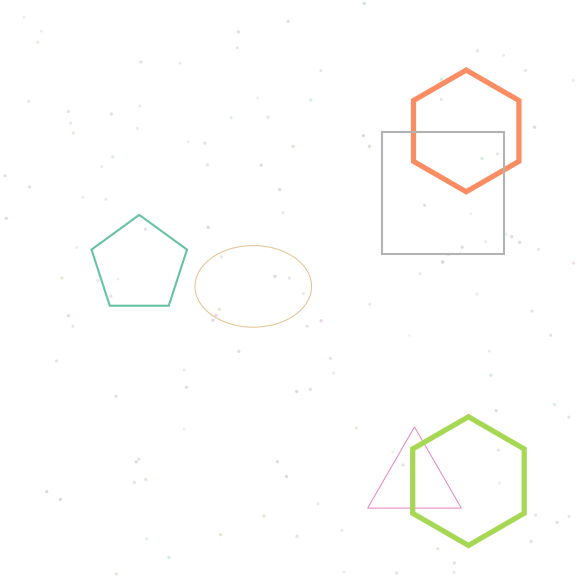[{"shape": "pentagon", "thickness": 1, "radius": 0.43, "center": [0.241, 0.54]}, {"shape": "hexagon", "thickness": 2.5, "radius": 0.53, "center": [0.807, 0.772]}, {"shape": "triangle", "thickness": 0.5, "radius": 0.47, "center": [0.718, 0.166]}, {"shape": "hexagon", "thickness": 2.5, "radius": 0.56, "center": [0.811, 0.166]}, {"shape": "oval", "thickness": 0.5, "radius": 0.5, "center": [0.439, 0.503]}, {"shape": "square", "thickness": 1, "radius": 0.53, "center": [0.767, 0.664]}]